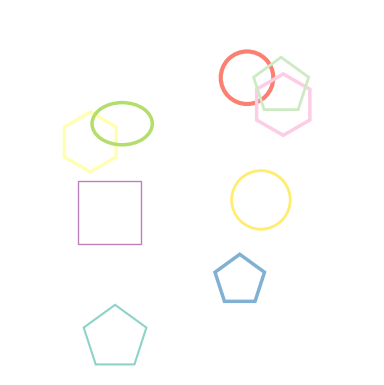[{"shape": "pentagon", "thickness": 1.5, "radius": 0.43, "center": [0.299, 0.123]}, {"shape": "hexagon", "thickness": 2.5, "radius": 0.39, "center": [0.235, 0.631]}, {"shape": "circle", "thickness": 3, "radius": 0.34, "center": [0.642, 0.798]}, {"shape": "pentagon", "thickness": 2.5, "radius": 0.34, "center": [0.623, 0.272]}, {"shape": "oval", "thickness": 2.5, "radius": 0.39, "center": [0.317, 0.679]}, {"shape": "hexagon", "thickness": 2.5, "radius": 0.4, "center": [0.736, 0.728]}, {"shape": "square", "thickness": 1, "radius": 0.41, "center": [0.284, 0.449]}, {"shape": "pentagon", "thickness": 2, "radius": 0.38, "center": [0.73, 0.776]}, {"shape": "circle", "thickness": 2, "radius": 0.38, "center": [0.678, 0.481]}]